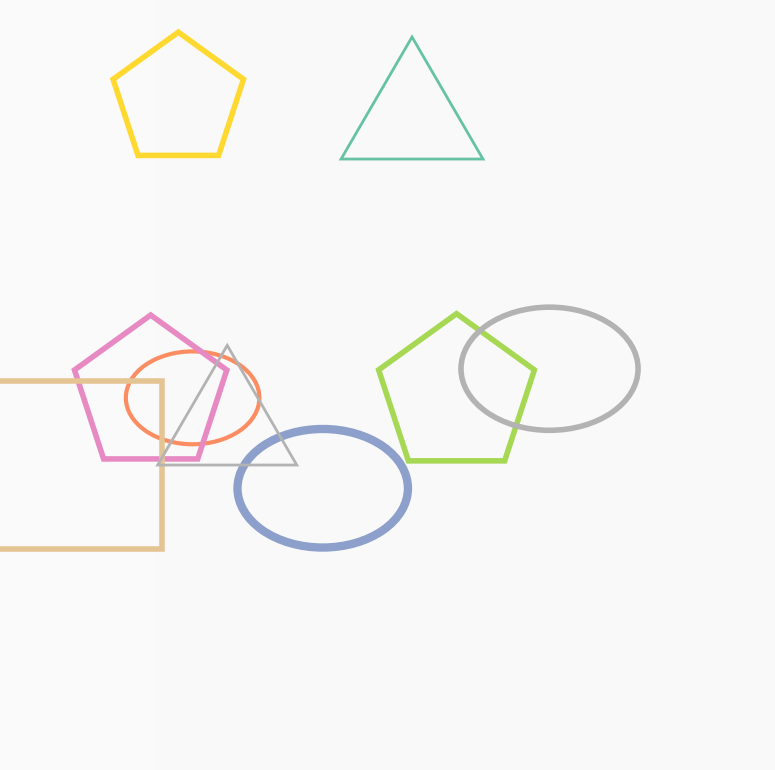[{"shape": "triangle", "thickness": 1, "radius": 0.53, "center": [0.532, 0.846]}, {"shape": "oval", "thickness": 1.5, "radius": 0.43, "center": [0.249, 0.483]}, {"shape": "oval", "thickness": 3, "radius": 0.55, "center": [0.416, 0.366]}, {"shape": "pentagon", "thickness": 2, "radius": 0.52, "center": [0.194, 0.488]}, {"shape": "pentagon", "thickness": 2, "radius": 0.53, "center": [0.589, 0.487]}, {"shape": "pentagon", "thickness": 2, "radius": 0.44, "center": [0.23, 0.87]}, {"shape": "square", "thickness": 2, "radius": 0.54, "center": [0.101, 0.396]}, {"shape": "oval", "thickness": 2, "radius": 0.57, "center": [0.709, 0.521]}, {"shape": "triangle", "thickness": 1, "radius": 0.52, "center": [0.293, 0.448]}]